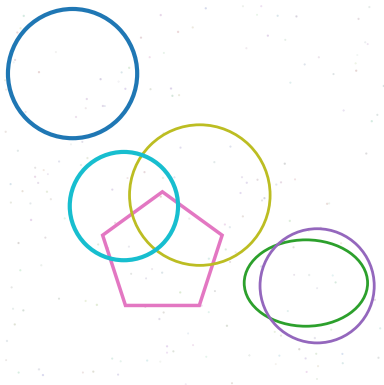[{"shape": "circle", "thickness": 3, "radius": 0.84, "center": [0.188, 0.809]}, {"shape": "oval", "thickness": 2, "radius": 0.8, "center": [0.795, 0.265]}, {"shape": "circle", "thickness": 2, "radius": 0.74, "center": [0.824, 0.258]}, {"shape": "pentagon", "thickness": 2.5, "radius": 0.82, "center": [0.422, 0.339]}, {"shape": "circle", "thickness": 2, "radius": 0.91, "center": [0.519, 0.493]}, {"shape": "circle", "thickness": 3, "radius": 0.7, "center": [0.322, 0.465]}]